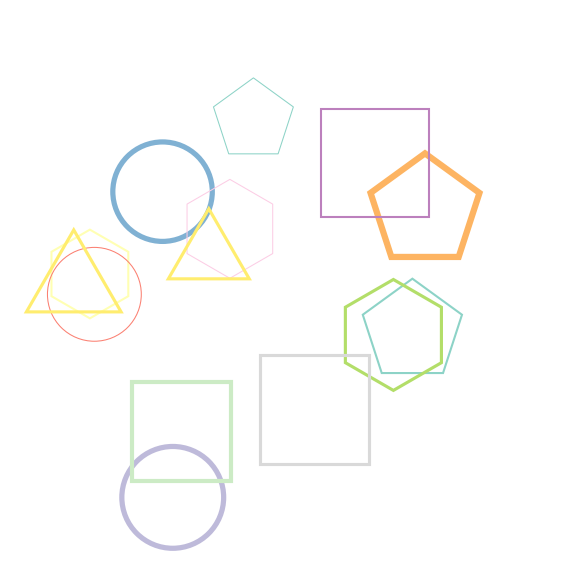[{"shape": "pentagon", "thickness": 0.5, "radius": 0.36, "center": [0.439, 0.792]}, {"shape": "pentagon", "thickness": 1, "radius": 0.45, "center": [0.714, 0.426]}, {"shape": "hexagon", "thickness": 1, "radius": 0.38, "center": [0.156, 0.525]}, {"shape": "circle", "thickness": 2.5, "radius": 0.44, "center": [0.299, 0.138]}, {"shape": "circle", "thickness": 0.5, "radius": 0.41, "center": [0.163, 0.489]}, {"shape": "circle", "thickness": 2.5, "radius": 0.43, "center": [0.281, 0.667]}, {"shape": "pentagon", "thickness": 3, "radius": 0.5, "center": [0.736, 0.634]}, {"shape": "hexagon", "thickness": 1.5, "radius": 0.48, "center": [0.681, 0.419]}, {"shape": "hexagon", "thickness": 0.5, "radius": 0.43, "center": [0.398, 0.603]}, {"shape": "square", "thickness": 1.5, "radius": 0.47, "center": [0.545, 0.29]}, {"shape": "square", "thickness": 1, "radius": 0.47, "center": [0.649, 0.716]}, {"shape": "square", "thickness": 2, "radius": 0.43, "center": [0.314, 0.252]}, {"shape": "triangle", "thickness": 1.5, "radius": 0.4, "center": [0.362, 0.557]}, {"shape": "triangle", "thickness": 1.5, "radius": 0.47, "center": [0.128, 0.506]}]